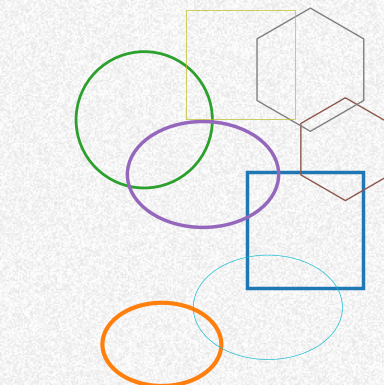[{"shape": "square", "thickness": 2.5, "radius": 0.75, "center": [0.792, 0.402]}, {"shape": "oval", "thickness": 3, "radius": 0.77, "center": [0.42, 0.106]}, {"shape": "circle", "thickness": 2, "radius": 0.89, "center": [0.375, 0.689]}, {"shape": "oval", "thickness": 2.5, "radius": 0.98, "center": [0.527, 0.547]}, {"shape": "hexagon", "thickness": 1, "radius": 0.67, "center": [0.897, 0.613]}, {"shape": "hexagon", "thickness": 1, "radius": 0.8, "center": [0.806, 0.819]}, {"shape": "square", "thickness": 0.5, "radius": 0.7, "center": [0.624, 0.832]}, {"shape": "oval", "thickness": 0.5, "radius": 0.97, "center": [0.696, 0.202]}]